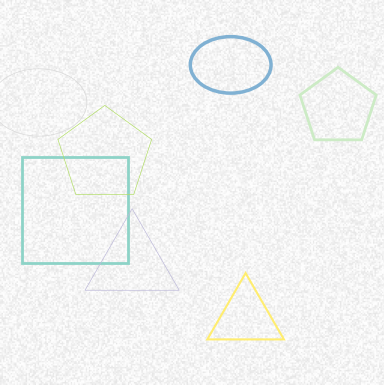[{"shape": "square", "thickness": 2, "radius": 0.69, "center": [0.195, 0.454]}, {"shape": "triangle", "thickness": 0.5, "radius": 0.71, "center": [0.343, 0.317]}, {"shape": "oval", "thickness": 2.5, "radius": 0.52, "center": [0.599, 0.832]}, {"shape": "pentagon", "thickness": 0.5, "radius": 0.64, "center": [0.272, 0.598]}, {"shape": "oval", "thickness": 0.5, "radius": 0.63, "center": [0.101, 0.734]}, {"shape": "pentagon", "thickness": 2, "radius": 0.52, "center": [0.878, 0.721]}, {"shape": "triangle", "thickness": 1.5, "radius": 0.57, "center": [0.638, 0.176]}]